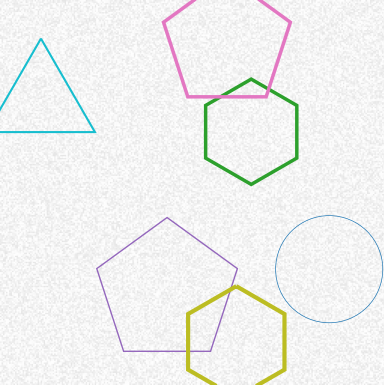[{"shape": "circle", "thickness": 0.5, "radius": 0.7, "center": [0.855, 0.301]}, {"shape": "hexagon", "thickness": 2.5, "radius": 0.68, "center": [0.653, 0.658]}, {"shape": "pentagon", "thickness": 1, "radius": 0.96, "center": [0.434, 0.243]}, {"shape": "pentagon", "thickness": 2.5, "radius": 0.87, "center": [0.59, 0.889]}, {"shape": "hexagon", "thickness": 3, "radius": 0.72, "center": [0.614, 0.112]}, {"shape": "triangle", "thickness": 1.5, "radius": 0.81, "center": [0.106, 0.738]}]